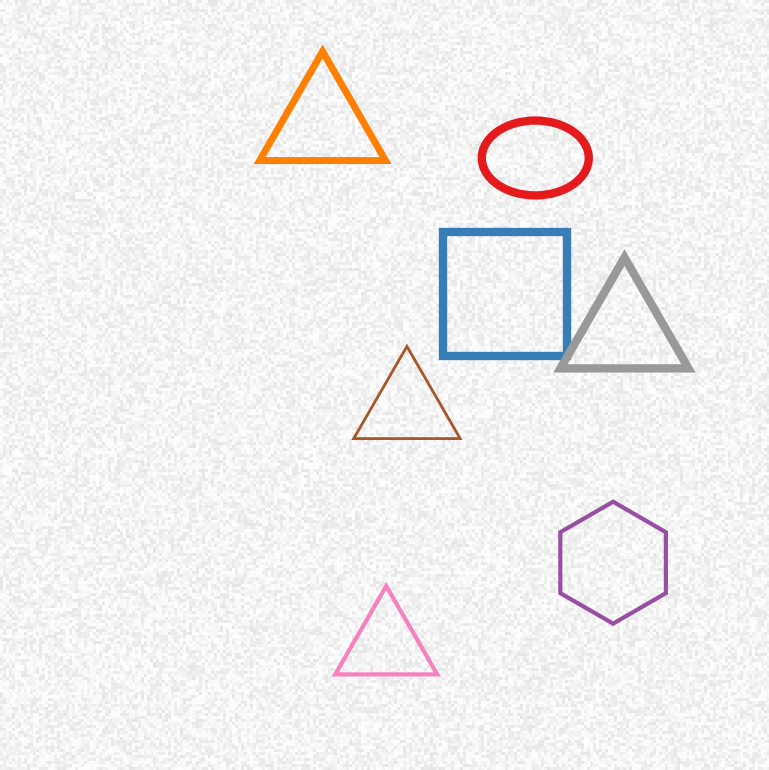[{"shape": "oval", "thickness": 3, "radius": 0.35, "center": [0.695, 0.795]}, {"shape": "square", "thickness": 3, "radius": 0.4, "center": [0.655, 0.618]}, {"shape": "hexagon", "thickness": 1.5, "radius": 0.4, "center": [0.796, 0.269]}, {"shape": "triangle", "thickness": 2.5, "radius": 0.47, "center": [0.419, 0.839]}, {"shape": "triangle", "thickness": 1, "radius": 0.4, "center": [0.528, 0.47]}, {"shape": "triangle", "thickness": 1.5, "radius": 0.38, "center": [0.502, 0.162]}, {"shape": "triangle", "thickness": 3, "radius": 0.48, "center": [0.811, 0.57]}]